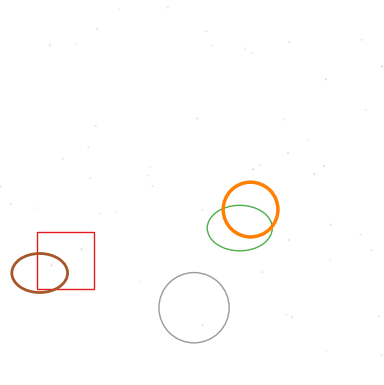[{"shape": "square", "thickness": 1, "radius": 0.37, "center": [0.171, 0.324]}, {"shape": "oval", "thickness": 1, "radius": 0.42, "center": [0.623, 0.408]}, {"shape": "circle", "thickness": 2.5, "radius": 0.36, "center": [0.651, 0.456]}, {"shape": "oval", "thickness": 2, "radius": 0.36, "center": [0.103, 0.291]}, {"shape": "circle", "thickness": 1, "radius": 0.46, "center": [0.504, 0.201]}]